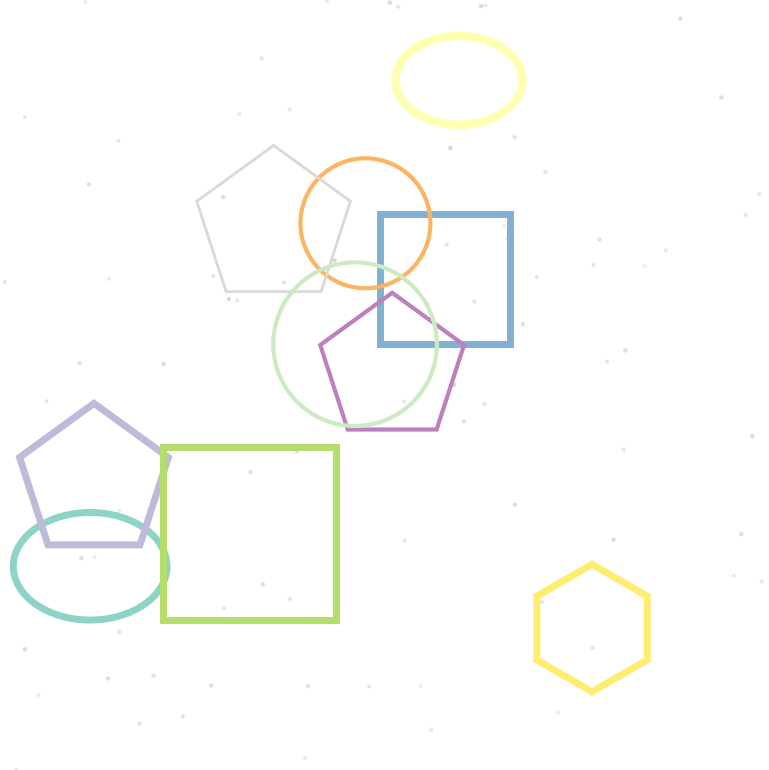[{"shape": "oval", "thickness": 2.5, "radius": 0.5, "center": [0.117, 0.265]}, {"shape": "oval", "thickness": 3, "radius": 0.41, "center": [0.596, 0.896]}, {"shape": "pentagon", "thickness": 2.5, "radius": 0.51, "center": [0.122, 0.375]}, {"shape": "square", "thickness": 2.5, "radius": 0.42, "center": [0.578, 0.637]}, {"shape": "circle", "thickness": 1.5, "radius": 0.42, "center": [0.475, 0.71]}, {"shape": "square", "thickness": 2.5, "radius": 0.56, "center": [0.324, 0.307]}, {"shape": "pentagon", "thickness": 1, "radius": 0.52, "center": [0.355, 0.706]}, {"shape": "pentagon", "thickness": 1.5, "radius": 0.49, "center": [0.509, 0.522]}, {"shape": "circle", "thickness": 1.5, "radius": 0.53, "center": [0.461, 0.553]}, {"shape": "hexagon", "thickness": 2.5, "radius": 0.41, "center": [0.769, 0.184]}]